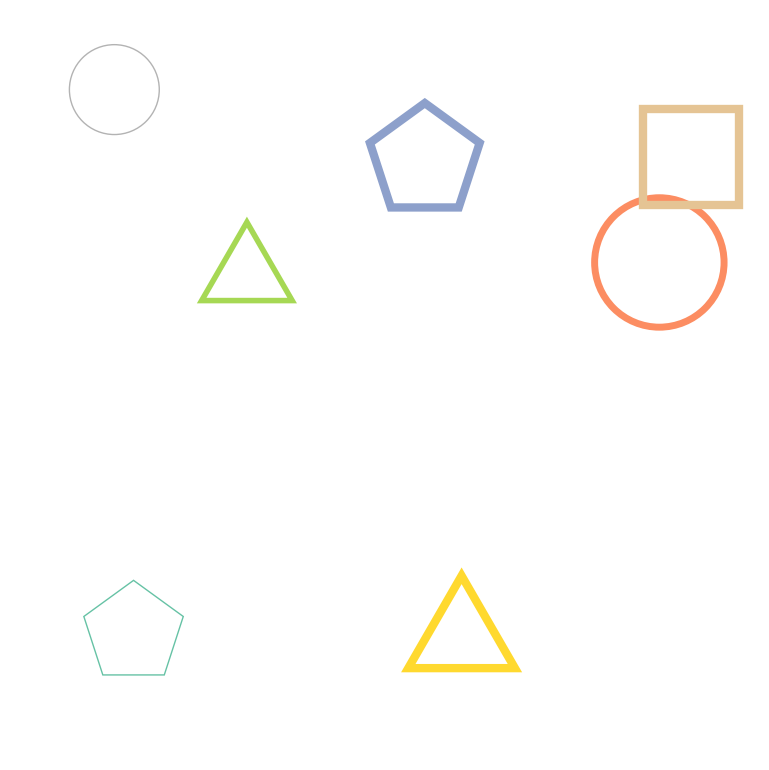[{"shape": "pentagon", "thickness": 0.5, "radius": 0.34, "center": [0.173, 0.178]}, {"shape": "circle", "thickness": 2.5, "radius": 0.42, "center": [0.856, 0.659]}, {"shape": "pentagon", "thickness": 3, "radius": 0.37, "center": [0.552, 0.791]}, {"shape": "triangle", "thickness": 2, "radius": 0.34, "center": [0.321, 0.644]}, {"shape": "triangle", "thickness": 3, "radius": 0.4, "center": [0.599, 0.172]}, {"shape": "square", "thickness": 3, "radius": 0.31, "center": [0.897, 0.796]}, {"shape": "circle", "thickness": 0.5, "radius": 0.29, "center": [0.148, 0.884]}]